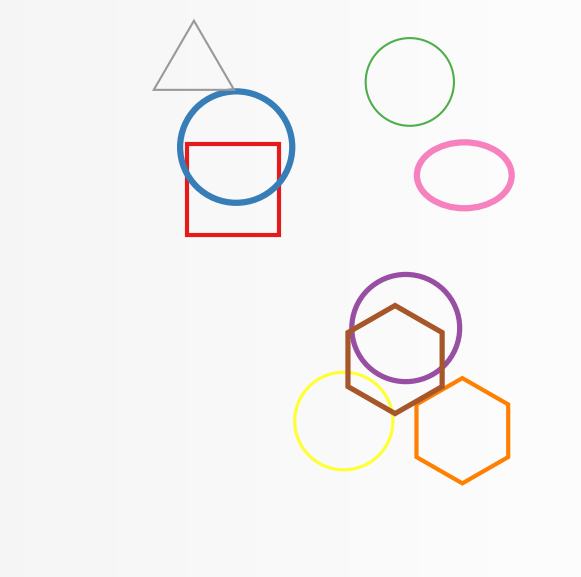[{"shape": "square", "thickness": 2, "radius": 0.39, "center": [0.401, 0.672]}, {"shape": "circle", "thickness": 3, "radius": 0.48, "center": [0.406, 0.744]}, {"shape": "circle", "thickness": 1, "radius": 0.38, "center": [0.705, 0.857]}, {"shape": "circle", "thickness": 2.5, "radius": 0.46, "center": [0.698, 0.431]}, {"shape": "hexagon", "thickness": 2, "radius": 0.46, "center": [0.795, 0.253]}, {"shape": "circle", "thickness": 1.5, "radius": 0.42, "center": [0.592, 0.27]}, {"shape": "hexagon", "thickness": 2.5, "radius": 0.47, "center": [0.68, 0.377]}, {"shape": "oval", "thickness": 3, "radius": 0.41, "center": [0.799, 0.696]}, {"shape": "triangle", "thickness": 1, "radius": 0.4, "center": [0.334, 0.883]}]